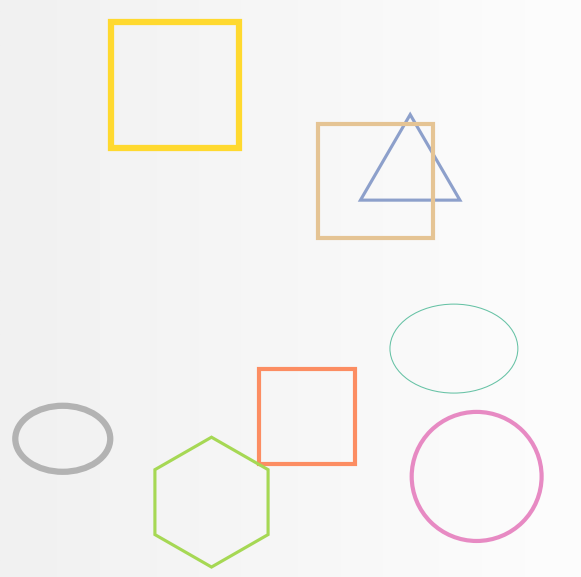[{"shape": "oval", "thickness": 0.5, "radius": 0.55, "center": [0.781, 0.396]}, {"shape": "square", "thickness": 2, "radius": 0.41, "center": [0.529, 0.278]}, {"shape": "triangle", "thickness": 1.5, "radius": 0.49, "center": [0.706, 0.702]}, {"shape": "circle", "thickness": 2, "radius": 0.56, "center": [0.82, 0.174]}, {"shape": "hexagon", "thickness": 1.5, "radius": 0.56, "center": [0.364, 0.13]}, {"shape": "square", "thickness": 3, "radius": 0.55, "center": [0.301, 0.852]}, {"shape": "square", "thickness": 2, "radius": 0.49, "center": [0.646, 0.686]}, {"shape": "oval", "thickness": 3, "radius": 0.41, "center": [0.108, 0.239]}]